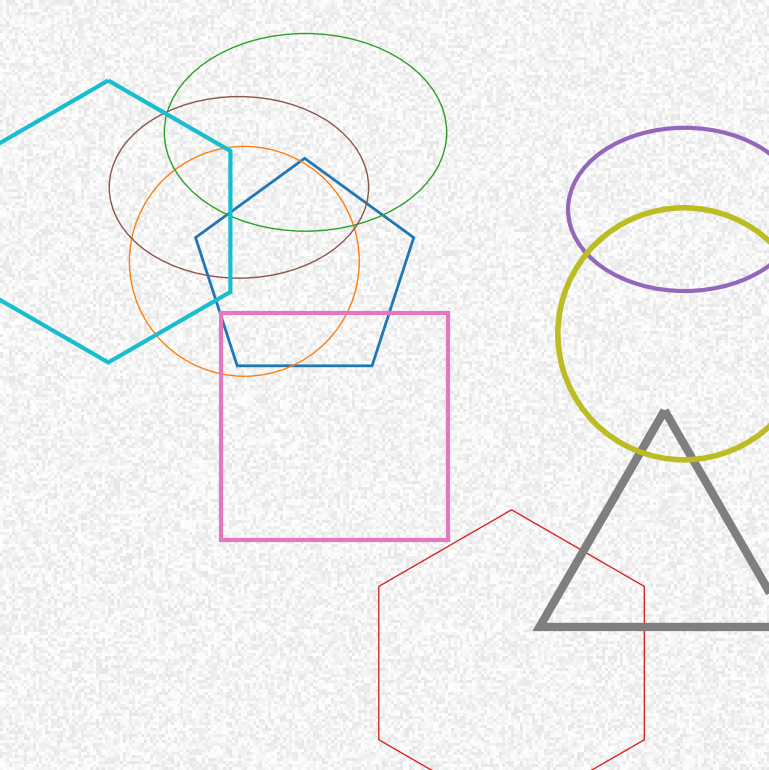[{"shape": "pentagon", "thickness": 1, "radius": 0.74, "center": [0.396, 0.645]}, {"shape": "circle", "thickness": 0.5, "radius": 0.75, "center": [0.317, 0.661]}, {"shape": "oval", "thickness": 0.5, "radius": 0.92, "center": [0.397, 0.828]}, {"shape": "hexagon", "thickness": 0.5, "radius": 1.0, "center": [0.664, 0.139]}, {"shape": "oval", "thickness": 1.5, "radius": 0.76, "center": [0.889, 0.728]}, {"shape": "oval", "thickness": 0.5, "radius": 0.84, "center": [0.31, 0.757]}, {"shape": "square", "thickness": 1.5, "radius": 0.74, "center": [0.434, 0.446]}, {"shape": "triangle", "thickness": 3, "radius": 0.94, "center": [0.863, 0.279]}, {"shape": "circle", "thickness": 2, "radius": 0.82, "center": [0.888, 0.567]}, {"shape": "hexagon", "thickness": 1.5, "radius": 0.92, "center": [0.141, 0.712]}]